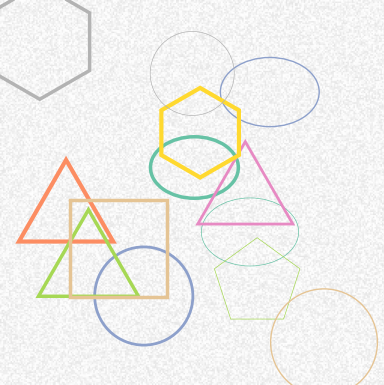[{"shape": "oval", "thickness": 2.5, "radius": 0.57, "center": [0.505, 0.565]}, {"shape": "oval", "thickness": 0.5, "radius": 0.63, "center": [0.649, 0.398]}, {"shape": "triangle", "thickness": 3, "radius": 0.71, "center": [0.172, 0.443]}, {"shape": "circle", "thickness": 2, "radius": 0.64, "center": [0.373, 0.231]}, {"shape": "oval", "thickness": 1, "radius": 0.64, "center": [0.701, 0.761]}, {"shape": "triangle", "thickness": 2, "radius": 0.71, "center": [0.637, 0.489]}, {"shape": "pentagon", "thickness": 0.5, "radius": 0.58, "center": [0.668, 0.266]}, {"shape": "triangle", "thickness": 2.5, "radius": 0.75, "center": [0.23, 0.305]}, {"shape": "hexagon", "thickness": 3, "radius": 0.58, "center": [0.52, 0.655]}, {"shape": "circle", "thickness": 1, "radius": 0.69, "center": [0.842, 0.111]}, {"shape": "square", "thickness": 2.5, "radius": 0.63, "center": [0.307, 0.354]}, {"shape": "circle", "thickness": 0.5, "radius": 0.55, "center": [0.499, 0.809]}, {"shape": "hexagon", "thickness": 2.5, "radius": 0.75, "center": [0.103, 0.892]}]